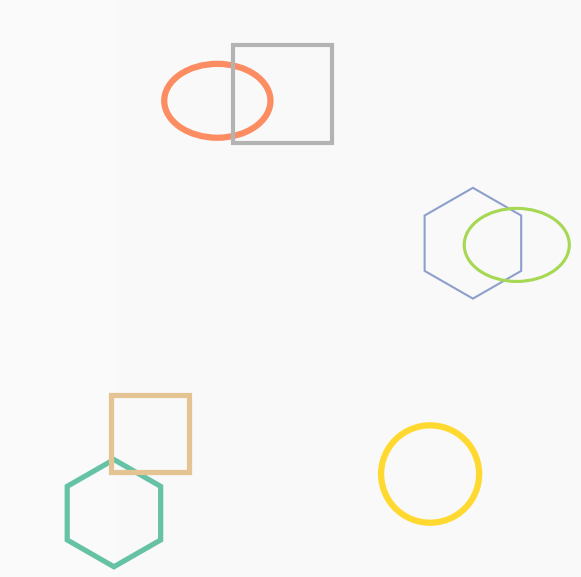[{"shape": "hexagon", "thickness": 2.5, "radius": 0.46, "center": [0.196, 0.111]}, {"shape": "oval", "thickness": 3, "radius": 0.46, "center": [0.374, 0.825]}, {"shape": "hexagon", "thickness": 1, "radius": 0.48, "center": [0.814, 0.578]}, {"shape": "oval", "thickness": 1.5, "radius": 0.45, "center": [0.889, 0.575]}, {"shape": "circle", "thickness": 3, "radius": 0.42, "center": [0.74, 0.178]}, {"shape": "square", "thickness": 2.5, "radius": 0.34, "center": [0.258, 0.249]}, {"shape": "square", "thickness": 2, "radius": 0.43, "center": [0.486, 0.836]}]